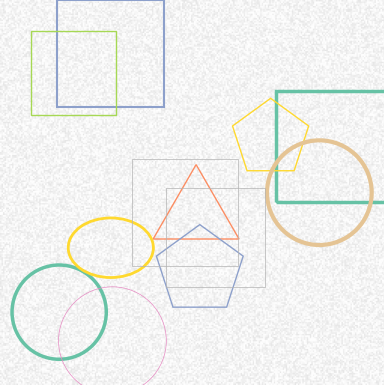[{"shape": "circle", "thickness": 2.5, "radius": 0.61, "center": [0.154, 0.189]}, {"shape": "square", "thickness": 2.5, "radius": 0.72, "center": [0.862, 0.619]}, {"shape": "triangle", "thickness": 1, "radius": 0.64, "center": [0.509, 0.444]}, {"shape": "pentagon", "thickness": 1, "radius": 0.59, "center": [0.519, 0.298]}, {"shape": "square", "thickness": 1.5, "radius": 0.7, "center": [0.286, 0.86]}, {"shape": "circle", "thickness": 0.5, "radius": 0.7, "center": [0.292, 0.115]}, {"shape": "square", "thickness": 1, "radius": 0.55, "center": [0.191, 0.81]}, {"shape": "oval", "thickness": 2, "radius": 0.55, "center": [0.288, 0.357]}, {"shape": "pentagon", "thickness": 1, "radius": 0.52, "center": [0.703, 0.641]}, {"shape": "circle", "thickness": 3, "radius": 0.68, "center": [0.829, 0.5]}, {"shape": "square", "thickness": 0.5, "radius": 0.64, "center": [0.56, 0.383]}, {"shape": "square", "thickness": 0.5, "radius": 0.69, "center": [0.481, 0.449]}]